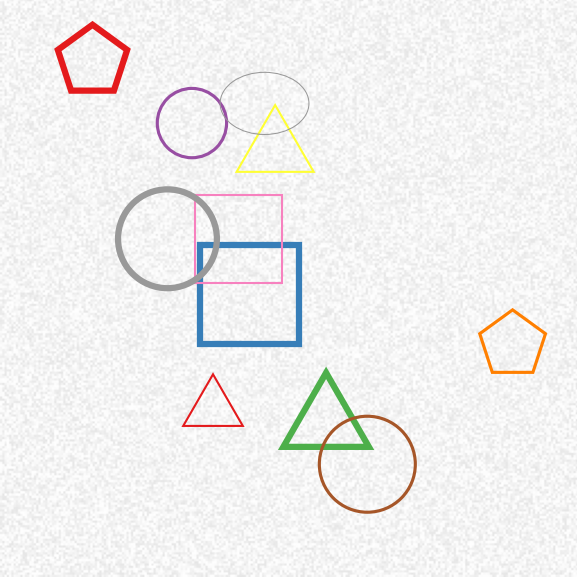[{"shape": "pentagon", "thickness": 3, "radius": 0.32, "center": [0.16, 0.893]}, {"shape": "triangle", "thickness": 1, "radius": 0.3, "center": [0.369, 0.291]}, {"shape": "square", "thickness": 3, "radius": 0.43, "center": [0.432, 0.489]}, {"shape": "triangle", "thickness": 3, "radius": 0.43, "center": [0.565, 0.268]}, {"shape": "circle", "thickness": 1.5, "radius": 0.3, "center": [0.332, 0.786]}, {"shape": "pentagon", "thickness": 1.5, "radius": 0.3, "center": [0.888, 0.403]}, {"shape": "triangle", "thickness": 1, "radius": 0.39, "center": [0.476, 0.74]}, {"shape": "circle", "thickness": 1.5, "radius": 0.42, "center": [0.636, 0.195]}, {"shape": "square", "thickness": 1, "radius": 0.38, "center": [0.413, 0.586]}, {"shape": "circle", "thickness": 3, "radius": 0.43, "center": [0.29, 0.586]}, {"shape": "oval", "thickness": 0.5, "radius": 0.38, "center": [0.458, 0.82]}]